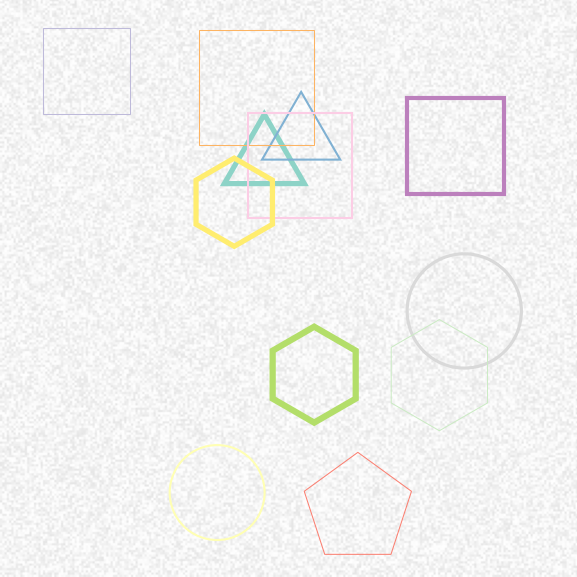[{"shape": "triangle", "thickness": 2.5, "radius": 0.4, "center": [0.458, 0.721]}, {"shape": "circle", "thickness": 1, "radius": 0.41, "center": [0.376, 0.146]}, {"shape": "square", "thickness": 0.5, "radius": 0.38, "center": [0.149, 0.876]}, {"shape": "pentagon", "thickness": 0.5, "radius": 0.49, "center": [0.62, 0.118]}, {"shape": "triangle", "thickness": 1, "radius": 0.39, "center": [0.521, 0.762]}, {"shape": "square", "thickness": 0.5, "radius": 0.5, "center": [0.444, 0.848]}, {"shape": "hexagon", "thickness": 3, "radius": 0.42, "center": [0.544, 0.35]}, {"shape": "square", "thickness": 1, "radius": 0.45, "center": [0.52, 0.712]}, {"shape": "circle", "thickness": 1.5, "radius": 0.49, "center": [0.804, 0.461]}, {"shape": "square", "thickness": 2, "radius": 0.42, "center": [0.789, 0.746]}, {"shape": "hexagon", "thickness": 0.5, "radius": 0.48, "center": [0.761, 0.35]}, {"shape": "hexagon", "thickness": 2.5, "radius": 0.38, "center": [0.406, 0.649]}]